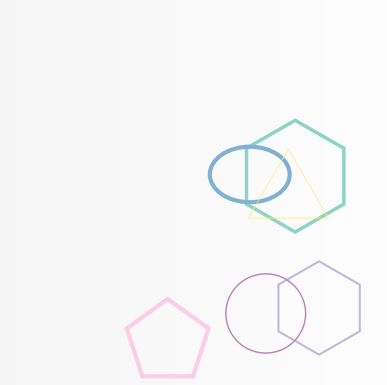[{"shape": "hexagon", "thickness": 2.5, "radius": 0.73, "center": [0.762, 0.542]}, {"shape": "hexagon", "thickness": 1.5, "radius": 0.61, "center": [0.824, 0.2]}, {"shape": "oval", "thickness": 3, "radius": 0.52, "center": [0.645, 0.547]}, {"shape": "pentagon", "thickness": 3, "radius": 0.56, "center": [0.433, 0.112]}, {"shape": "circle", "thickness": 1, "radius": 0.51, "center": [0.686, 0.186]}, {"shape": "triangle", "thickness": 0.5, "radius": 0.6, "center": [0.744, 0.493]}]